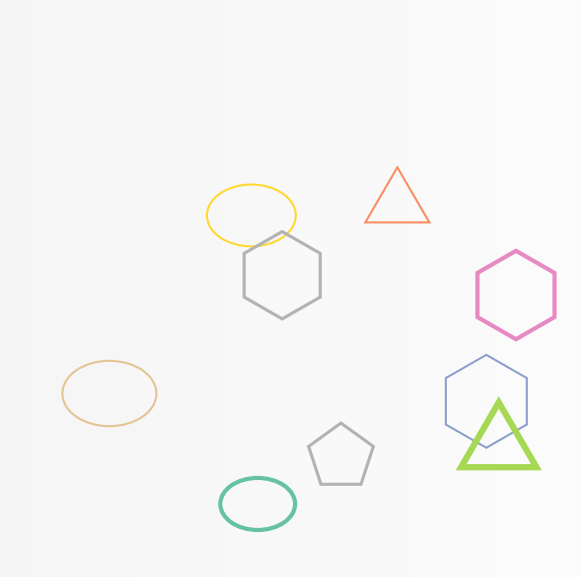[{"shape": "oval", "thickness": 2, "radius": 0.32, "center": [0.443, 0.126]}, {"shape": "triangle", "thickness": 1, "radius": 0.32, "center": [0.684, 0.646]}, {"shape": "hexagon", "thickness": 1, "radius": 0.4, "center": [0.837, 0.304]}, {"shape": "hexagon", "thickness": 2, "radius": 0.38, "center": [0.888, 0.488]}, {"shape": "triangle", "thickness": 3, "radius": 0.37, "center": [0.858, 0.228]}, {"shape": "oval", "thickness": 1, "radius": 0.38, "center": [0.432, 0.626]}, {"shape": "oval", "thickness": 1, "radius": 0.4, "center": [0.188, 0.318]}, {"shape": "hexagon", "thickness": 1.5, "radius": 0.38, "center": [0.485, 0.523]}, {"shape": "pentagon", "thickness": 1.5, "radius": 0.29, "center": [0.587, 0.208]}]